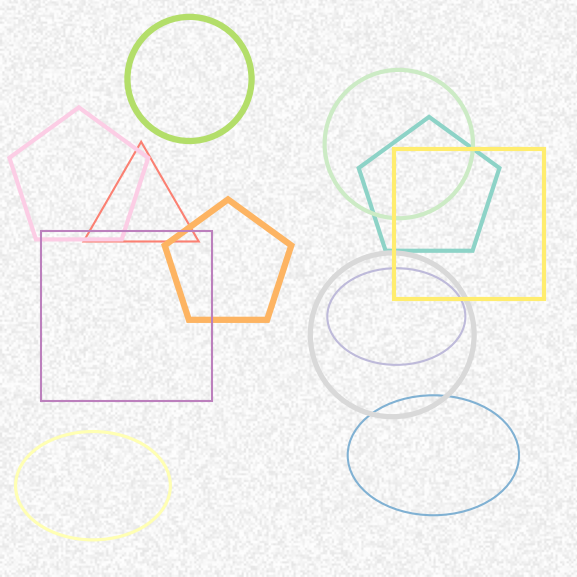[{"shape": "pentagon", "thickness": 2, "radius": 0.64, "center": [0.743, 0.669]}, {"shape": "oval", "thickness": 1.5, "radius": 0.67, "center": [0.161, 0.158]}, {"shape": "oval", "thickness": 1, "radius": 0.6, "center": [0.686, 0.451]}, {"shape": "triangle", "thickness": 1, "radius": 0.58, "center": [0.244, 0.639]}, {"shape": "oval", "thickness": 1, "radius": 0.74, "center": [0.75, 0.211]}, {"shape": "pentagon", "thickness": 3, "radius": 0.58, "center": [0.395, 0.539]}, {"shape": "circle", "thickness": 3, "radius": 0.54, "center": [0.328, 0.862]}, {"shape": "pentagon", "thickness": 2, "radius": 0.63, "center": [0.136, 0.687]}, {"shape": "circle", "thickness": 2.5, "radius": 0.71, "center": [0.679, 0.419]}, {"shape": "square", "thickness": 1, "radius": 0.74, "center": [0.219, 0.452]}, {"shape": "circle", "thickness": 2, "radius": 0.64, "center": [0.691, 0.75]}, {"shape": "square", "thickness": 2, "radius": 0.65, "center": [0.812, 0.611]}]